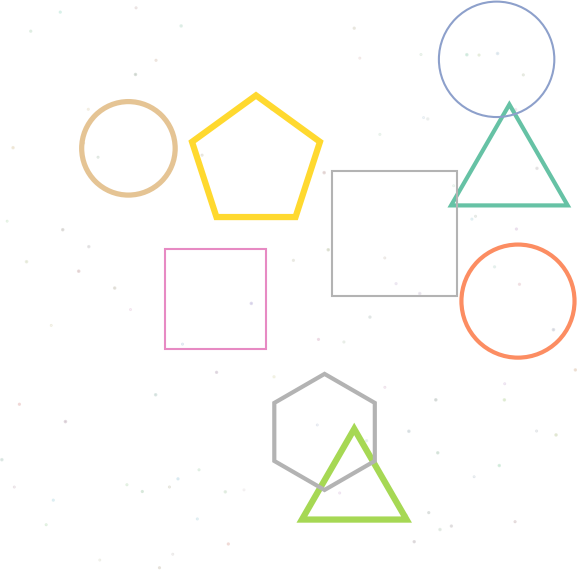[{"shape": "triangle", "thickness": 2, "radius": 0.58, "center": [0.882, 0.702]}, {"shape": "circle", "thickness": 2, "radius": 0.49, "center": [0.897, 0.478]}, {"shape": "circle", "thickness": 1, "radius": 0.5, "center": [0.86, 0.896]}, {"shape": "square", "thickness": 1, "radius": 0.43, "center": [0.373, 0.481]}, {"shape": "triangle", "thickness": 3, "radius": 0.52, "center": [0.613, 0.152]}, {"shape": "pentagon", "thickness": 3, "radius": 0.58, "center": [0.443, 0.718]}, {"shape": "circle", "thickness": 2.5, "radius": 0.4, "center": [0.222, 0.742]}, {"shape": "square", "thickness": 1, "radius": 0.54, "center": [0.684, 0.595]}, {"shape": "hexagon", "thickness": 2, "radius": 0.5, "center": [0.562, 0.251]}]